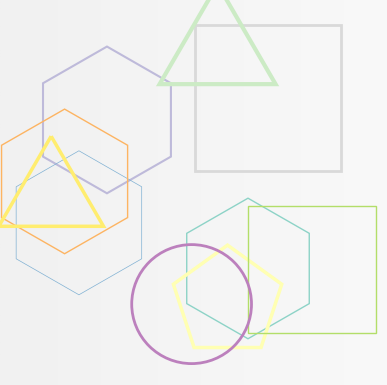[{"shape": "hexagon", "thickness": 1, "radius": 0.91, "center": [0.64, 0.303]}, {"shape": "pentagon", "thickness": 2.5, "radius": 0.73, "center": [0.587, 0.216]}, {"shape": "hexagon", "thickness": 1.5, "radius": 0.95, "center": [0.276, 0.689]}, {"shape": "hexagon", "thickness": 0.5, "radius": 0.94, "center": [0.204, 0.421]}, {"shape": "hexagon", "thickness": 1, "radius": 0.94, "center": [0.167, 0.529]}, {"shape": "square", "thickness": 1, "radius": 0.82, "center": [0.805, 0.3]}, {"shape": "square", "thickness": 2, "radius": 0.95, "center": [0.692, 0.745]}, {"shape": "circle", "thickness": 2, "radius": 0.77, "center": [0.494, 0.21]}, {"shape": "triangle", "thickness": 3, "radius": 0.86, "center": [0.561, 0.868]}, {"shape": "triangle", "thickness": 2.5, "radius": 0.78, "center": [0.132, 0.49]}]